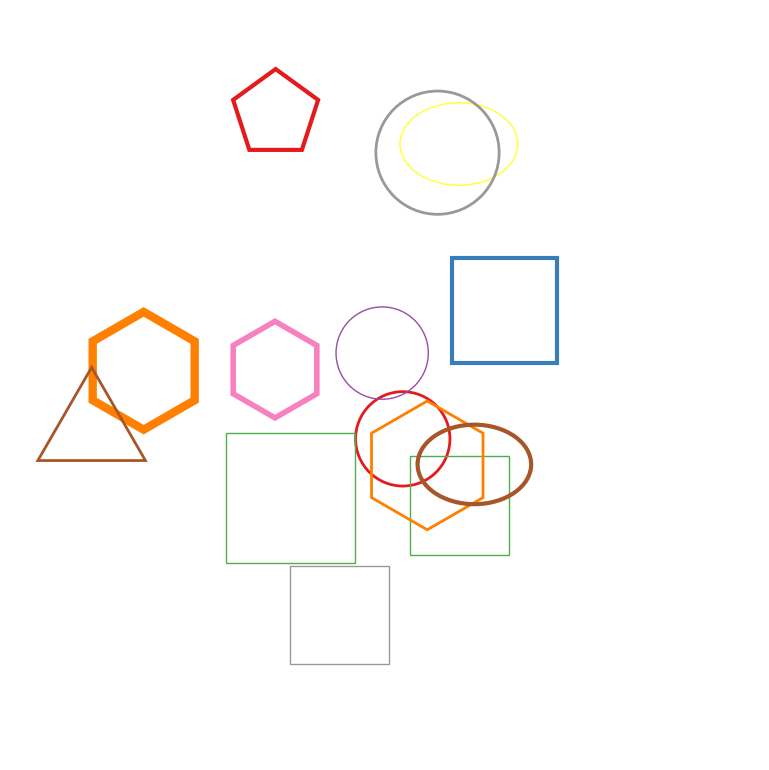[{"shape": "circle", "thickness": 1, "radius": 0.31, "center": [0.523, 0.43]}, {"shape": "pentagon", "thickness": 1.5, "radius": 0.29, "center": [0.358, 0.852]}, {"shape": "square", "thickness": 1.5, "radius": 0.34, "center": [0.655, 0.597]}, {"shape": "square", "thickness": 0.5, "radius": 0.32, "center": [0.597, 0.344]}, {"shape": "square", "thickness": 0.5, "radius": 0.42, "center": [0.378, 0.353]}, {"shape": "circle", "thickness": 0.5, "radius": 0.3, "center": [0.496, 0.541]}, {"shape": "hexagon", "thickness": 3, "radius": 0.38, "center": [0.187, 0.518]}, {"shape": "hexagon", "thickness": 1, "radius": 0.42, "center": [0.555, 0.396]}, {"shape": "oval", "thickness": 0.5, "radius": 0.38, "center": [0.596, 0.813]}, {"shape": "triangle", "thickness": 1, "radius": 0.4, "center": [0.119, 0.442]}, {"shape": "oval", "thickness": 1.5, "radius": 0.37, "center": [0.616, 0.397]}, {"shape": "hexagon", "thickness": 2, "radius": 0.31, "center": [0.357, 0.52]}, {"shape": "circle", "thickness": 1, "radius": 0.4, "center": [0.568, 0.802]}, {"shape": "square", "thickness": 0.5, "radius": 0.32, "center": [0.441, 0.201]}]